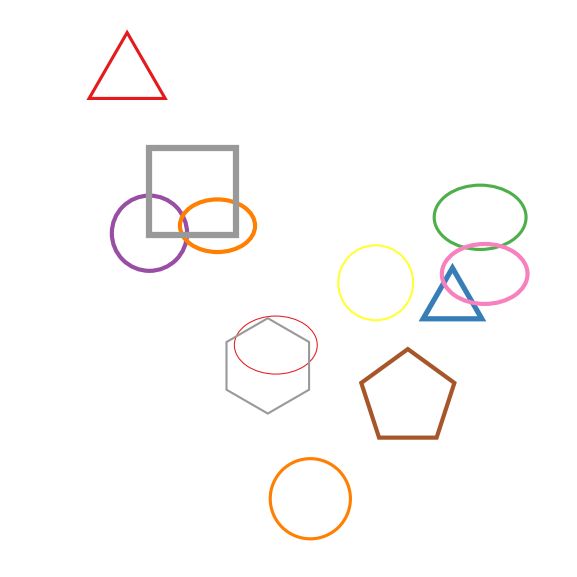[{"shape": "triangle", "thickness": 1.5, "radius": 0.38, "center": [0.22, 0.867]}, {"shape": "oval", "thickness": 0.5, "radius": 0.36, "center": [0.478, 0.402]}, {"shape": "triangle", "thickness": 2.5, "radius": 0.29, "center": [0.783, 0.476]}, {"shape": "oval", "thickness": 1.5, "radius": 0.4, "center": [0.831, 0.623]}, {"shape": "circle", "thickness": 2, "radius": 0.33, "center": [0.259, 0.595]}, {"shape": "oval", "thickness": 2, "radius": 0.33, "center": [0.377, 0.608]}, {"shape": "circle", "thickness": 1.5, "radius": 0.35, "center": [0.537, 0.136]}, {"shape": "circle", "thickness": 1, "radius": 0.32, "center": [0.651, 0.509]}, {"shape": "pentagon", "thickness": 2, "radius": 0.42, "center": [0.706, 0.31]}, {"shape": "oval", "thickness": 2, "radius": 0.37, "center": [0.839, 0.525]}, {"shape": "square", "thickness": 3, "radius": 0.38, "center": [0.333, 0.667]}, {"shape": "hexagon", "thickness": 1, "radius": 0.41, "center": [0.464, 0.366]}]